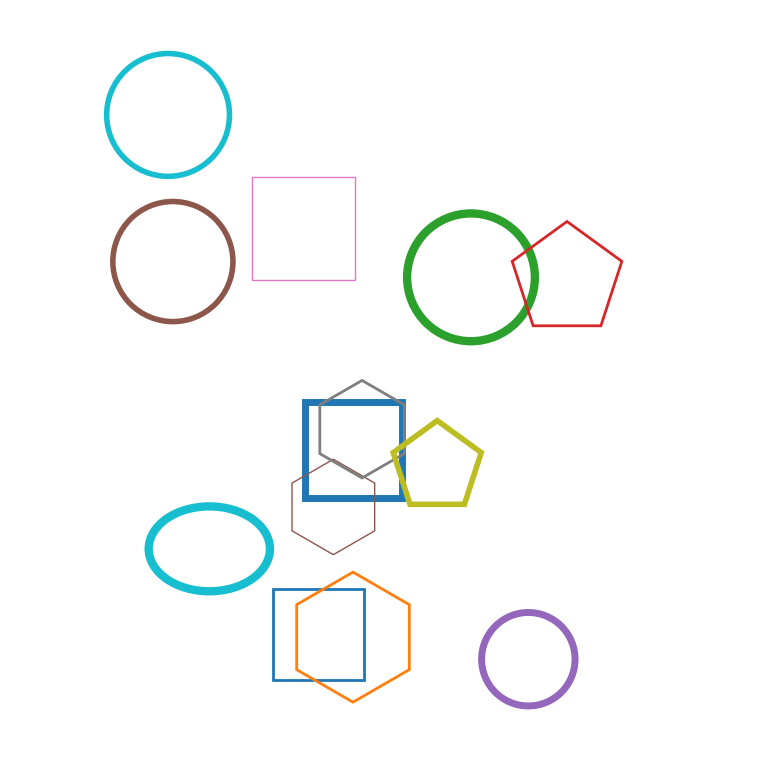[{"shape": "square", "thickness": 2.5, "radius": 0.31, "center": [0.459, 0.416]}, {"shape": "square", "thickness": 1, "radius": 0.3, "center": [0.414, 0.176]}, {"shape": "hexagon", "thickness": 1, "radius": 0.42, "center": [0.458, 0.173]}, {"shape": "circle", "thickness": 3, "radius": 0.41, "center": [0.612, 0.64]}, {"shape": "pentagon", "thickness": 1, "radius": 0.37, "center": [0.736, 0.637]}, {"shape": "circle", "thickness": 2.5, "radius": 0.3, "center": [0.686, 0.144]}, {"shape": "circle", "thickness": 2, "radius": 0.39, "center": [0.225, 0.66]}, {"shape": "hexagon", "thickness": 0.5, "radius": 0.31, "center": [0.433, 0.342]}, {"shape": "square", "thickness": 0.5, "radius": 0.33, "center": [0.394, 0.703]}, {"shape": "hexagon", "thickness": 1, "radius": 0.32, "center": [0.47, 0.443]}, {"shape": "pentagon", "thickness": 2, "radius": 0.3, "center": [0.568, 0.394]}, {"shape": "oval", "thickness": 3, "radius": 0.39, "center": [0.272, 0.287]}, {"shape": "circle", "thickness": 2, "radius": 0.4, "center": [0.218, 0.851]}]